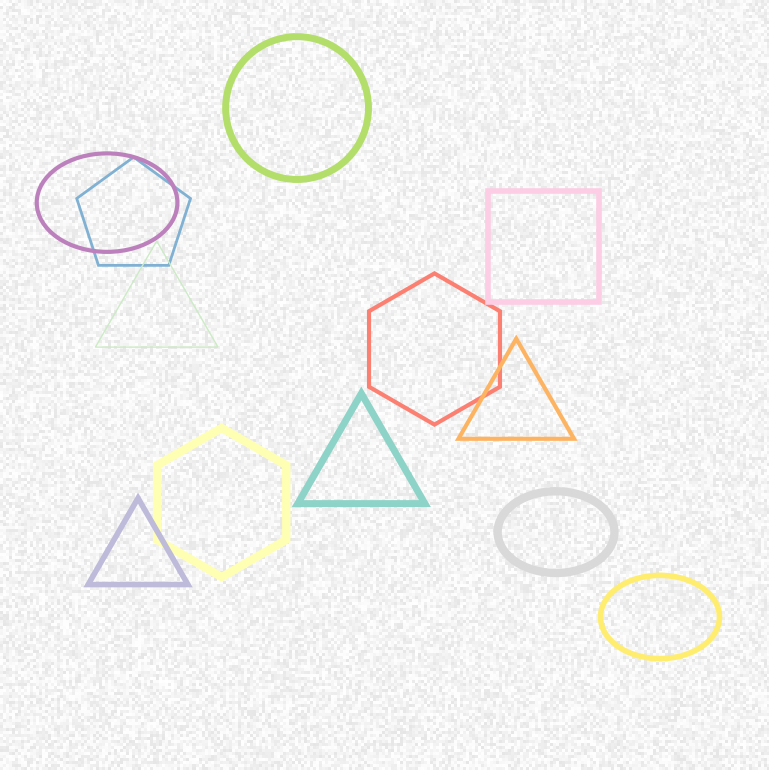[{"shape": "triangle", "thickness": 2.5, "radius": 0.48, "center": [0.469, 0.394]}, {"shape": "hexagon", "thickness": 3, "radius": 0.48, "center": [0.288, 0.347]}, {"shape": "triangle", "thickness": 2, "radius": 0.37, "center": [0.179, 0.278]}, {"shape": "hexagon", "thickness": 1.5, "radius": 0.49, "center": [0.564, 0.547]}, {"shape": "pentagon", "thickness": 1, "radius": 0.39, "center": [0.174, 0.718]}, {"shape": "triangle", "thickness": 1.5, "radius": 0.43, "center": [0.67, 0.473]}, {"shape": "circle", "thickness": 2.5, "radius": 0.46, "center": [0.386, 0.86]}, {"shape": "square", "thickness": 2, "radius": 0.36, "center": [0.705, 0.68]}, {"shape": "oval", "thickness": 3, "radius": 0.38, "center": [0.722, 0.309]}, {"shape": "oval", "thickness": 1.5, "radius": 0.46, "center": [0.139, 0.737]}, {"shape": "triangle", "thickness": 0.5, "radius": 0.46, "center": [0.204, 0.595]}, {"shape": "oval", "thickness": 2, "radius": 0.39, "center": [0.857, 0.199]}]